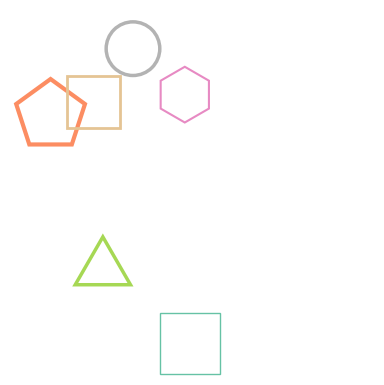[{"shape": "square", "thickness": 1, "radius": 0.39, "center": [0.494, 0.108]}, {"shape": "pentagon", "thickness": 3, "radius": 0.47, "center": [0.131, 0.701]}, {"shape": "hexagon", "thickness": 1.5, "radius": 0.36, "center": [0.48, 0.754]}, {"shape": "triangle", "thickness": 2.5, "radius": 0.41, "center": [0.267, 0.302]}, {"shape": "square", "thickness": 2, "radius": 0.34, "center": [0.243, 0.736]}, {"shape": "circle", "thickness": 2.5, "radius": 0.35, "center": [0.345, 0.874]}]